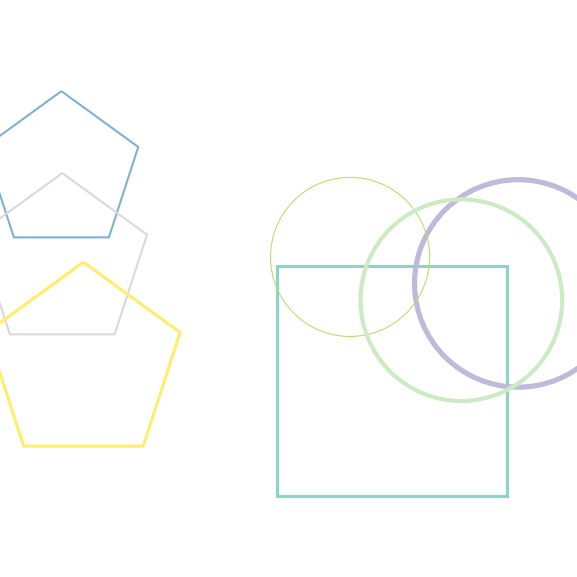[{"shape": "square", "thickness": 1.5, "radius": 1.0, "center": [0.68, 0.339]}, {"shape": "circle", "thickness": 2.5, "radius": 0.9, "center": [0.897, 0.508]}, {"shape": "pentagon", "thickness": 1, "radius": 0.7, "center": [0.106, 0.701]}, {"shape": "circle", "thickness": 0.5, "radius": 0.69, "center": [0.606, 0.554]}, {"shape": "pentagon", "thickness": 1, "radius": 0.77, "center": [0.108, 0.545]}, {"shape": "circle", "thickness": 2, "radius": 0.87, "center": [0.799, 0.479]}, {"shape": "pentagon", "thickness": 1.5, "radius": 0.88, "center": [0.145, 0.369]}]